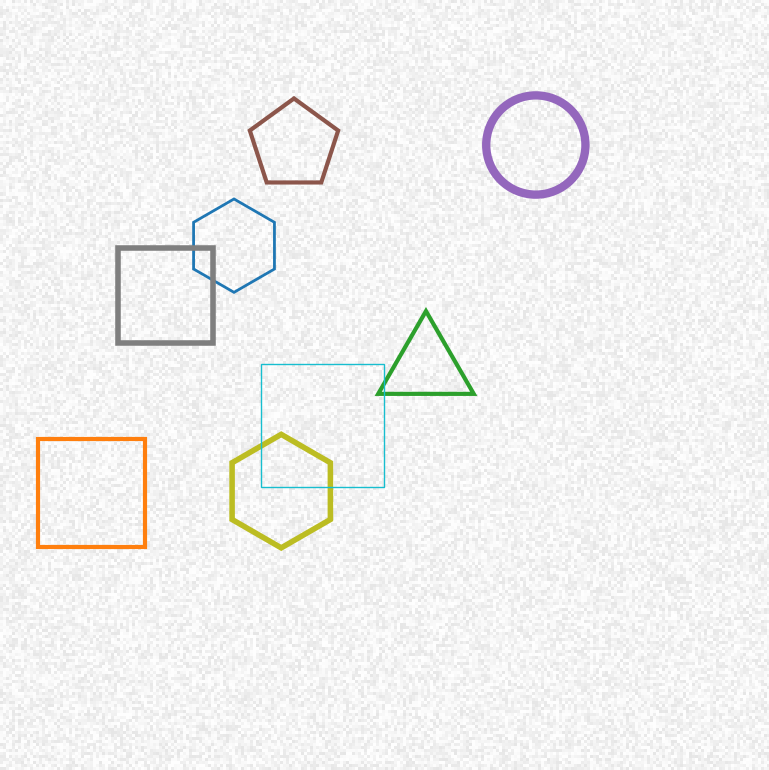[{"shape": "hexagon", "thickness": 1, "radius": 0.3, "center": [0.304, 0.681]}, {"shape": "square", "thickness": 1.5, "radius": 0.35, "center": [0.119, 0.36]}, {"shape": "triangle", "thickness": 1.5, "radius": 0.36, "center": [0.553, 0.524]}, {"shape": "circle", "thickness": 3, "radius": 0.32, "center": [0.696, 0.812]}, {"shape": "pentagon", "thickness": 1.5, "radius": 0.3, "center": [0.382, 0.812]}, {"shape": "square", "thickness": 2, "radius": 0.31, "center": [0.216, 0.617]}, {"shape": "hexagon", "thickness": 2, "radius": 0.37, "center": [0.365, 0.362]}, {"shape": "square", "thickness": 0.5, "radius": 0.4, "center": [0.419, 0.447]}]